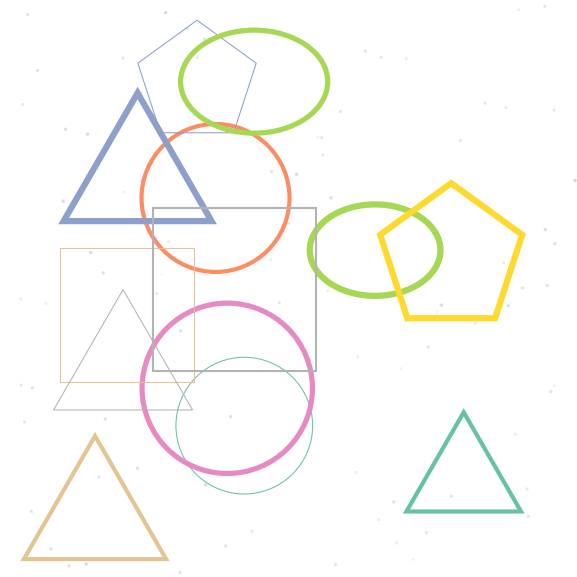[{"shape": "circle", "thickness": 0.5, "radius": 0.59, "center": [0.423, 0.262]}, {"shape": "triangle", "thickness": 2, "radius": 0.57, "center": [0.803, 0.171]}, {"shape": "circle", "thickness": 2, "radius": 0.64, "center": [0.373, 0.656]}, {"shape": "pentagon", "thickness": 0.5, "radius": 0.54, "center": [0.341, 0.856]}, {"shape": "triangle", "thickness": 3, "radius": 0.74, "center": [0.238, 0.69]}, {"shape": "circle", "thickness": 2.5, "radius": 0.74, "center": [0.394, 0.327]}, {"shape": "oval", "thickness": 3, "radius": 0.57, "center": [0.65, 0.566]}, {"shape": "oval", "thickness": 2.5, "radius": 0.64, "center": [0.44, 0.858]}, {"shape": "pentagon", "thickness": 3, "radius": 0.65, "center": [0.781, 0.553]}, {"shape": "square", "thickness": 0.5, "radius": 0.58, "center": [0.219, 0.454]}, {"shape": "triangle", "thickness": 2, "radius": 0.71, "center": [0.165, 0.102]}, {"shape": "triangle", "thickness": 0.5, "radius": 0.69, "center": [0.213, 0.359]}, {"shape": "square", "thickness": 1, "radius": 0.71, "center": [0.407, 0.498]}]